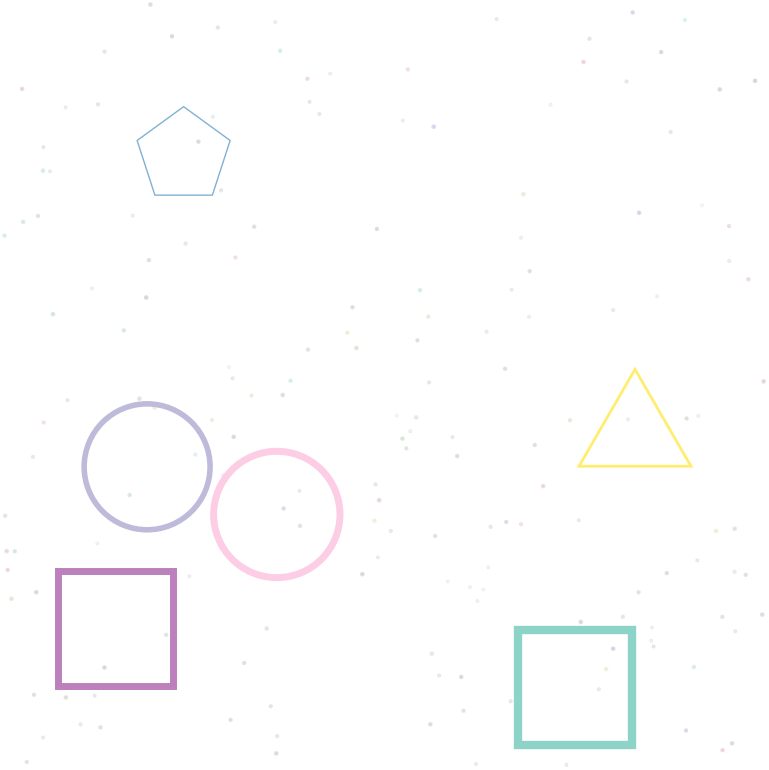[{"shape": "square", "thickness": 3, "radius": 0.37, "center": [0.747, 0.107]}, {"shape": "circle", "thickness": 2, "radius": 0.41, "center": [0.191, 0.394]}, {"shape": "pentagon", "thickness": 0.5, "radius": 0.32, "center": [0.238, 0.798]}, {"shape": "circle", "thickness": 2.5, "radius": 0.41, "center": [0.359, 0.332]}, {"shape": "square", "thickness": 2.5, "radius": 0.37, "center": [0.15, 0.184]}, {"shape": "triangle", "thickness": 1, "radius": 0.42, "center": [0.825, 0.436]}]